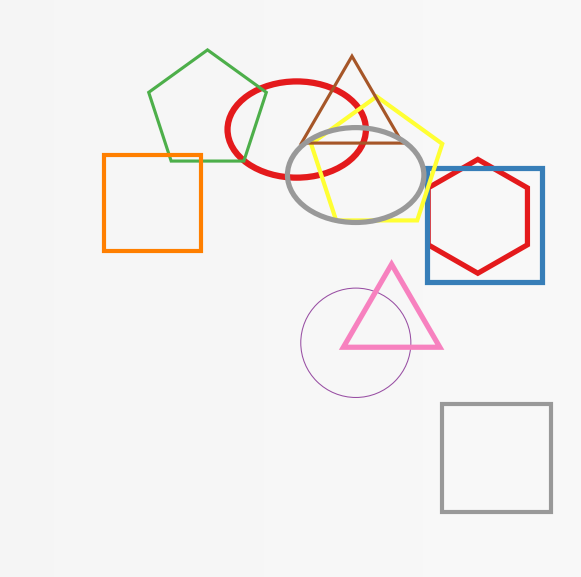[{"shape": "hexagon", "thickness": 2.5, "radius": 0.49, "center": [0.822, 0.625]}, {"shape": "oval", "thickness": 3, "radius": 0.6, "center": [0.51, 0.775]}, {"shape": "square", "thickness": 2.5, "radius": 0.49, "center": [0.833, 0.61]}, {"shape": "pentagon", "thickness": 1.5, "radius": 0.53, "center": [0.357, 0.806]}, {"shape": "circle", "thickness": 0.5, "radius": 0.47, "center": [0.612, 0.406]}, {"shape": "square", "thickness": 2, "radius": 0.42, "center": [0.263, 0.648]}, {"shape": "pentagon", "thickness": 2, "radius": 0.59, "center": [0.648, 0.713]}, {"shape": "triangle", "thickness": 1.5, "radius": 0.5, "center": [0.606, 0.802]}, {"shape": "triangle", "thickness": 2.5, "radius": 0.48, "center": [0.674, 0.446]}, {"shape": "square", "thickness": 2, "radius": 0.47, "center": [0.854, 0.206]}, {"shape": "oval", "thickness": 2.5, "radius": 0.59, "center": [0.612, 0.696]}]